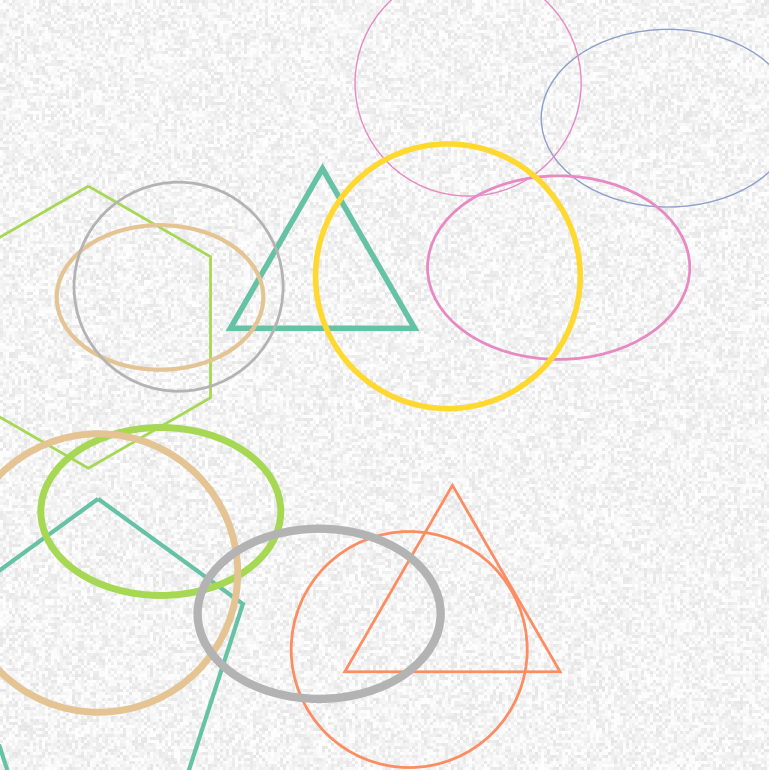[{"shape": "pentagon", "thickness": 1.5, "radius": 0.99, "center": [0.127, 0.154]}, {"shape": "triangle", "thickness": 2, "radius": 0.69, "center": [0.419, 0.643]}, {"shape": "circle", "thickness": 1, "radius": 0.77, "center": [0.531, 0.156]}, {"shape": "triangle", "thickness": 1, "radius": 0.81, "center": [0.588, 0.208]}, {"shape": "oval", "thickness": 0.5, "radius": 0.82, "center": [0.868, 0.847]}, {"shape": "oval", "thickness": 1, "radius": 0.85, "center": [0.726, 0.652]}, {"shape": "circle", "thickness": 0.5, "radius": 0.73, "center": [0.608, 0.892]}, {"shape": "oval", "thickness": 2.5, "radius": 0.78, "center": [0.209, 0.336]}, {"shape": "hexagon", "thickness": 1, "radius": 0.92, "center": [0.115, 0.575]}, {"shape": "circle", "thickness": 2, "radius": 0.86, "center": [0.582, 0.641]}, {"shape": "oval", "thickness": 1.5, "radius": 0.67, "center": [0.208, 0.614]}, {"shape": "circle", "thickness": 2.5, "radius": 0.9, "center": [0.128, 0.256]}, {"shape": "oval", "thickness": 3, "radius": 0.79, "center": [0.414, 0.203]}, {"shape": "circle", "thickness": 1, "radius": 0.68, "center": [0.232, 0.628]}]